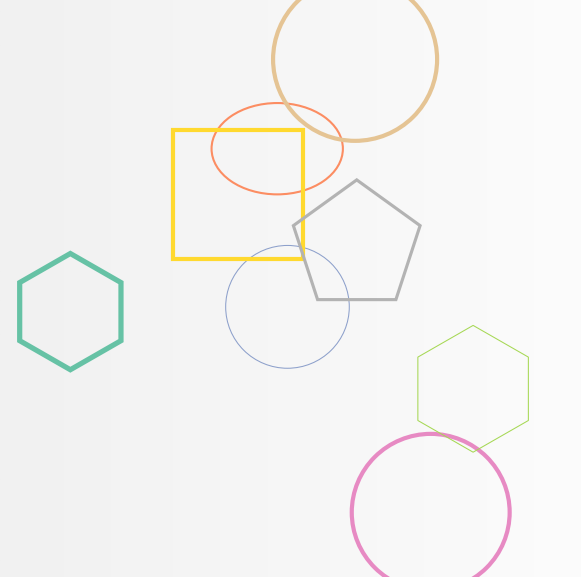[{"shape": "hexagon", "thickness": 2.5, "radius": 0.5, "center": [0.121, 0.46]}, {"shape": "oval", "thickness": 1, "radius": 0.56, "center": [0.477, 0.742]}, {"shape": "circle", "thickness": 0.5, "radius": 0.53, "center": [0.495, 0.468]}, {"shape": "circle", "thickness": 2, "radius": 0.68, "center": [0.741, 0.112]}, {"shape": "hexagon", "thickness": 0.5, "radius": 0.55, "center": [0.814, 0.326]}, {"shape": "square", "thickness": 2, "radius": 0.56, "center": [0.409, 0.662]}, {"shape": "circle", "thickness": 2, "radius": 0.71, "center": [0.611, 0.896]}, {"shape": "pentagon", "thickness": 1.5, "radius": 0.57, "center": [0.614, 0.573]}]